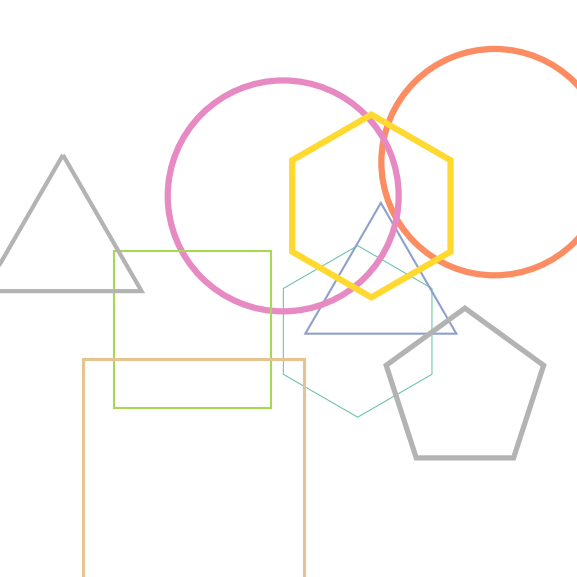[{"shape": "hexagon", "thickness": 0.5, "radius": 0.74, "center": [0.619, 0.425]}, {"shape": "circle", "thickness": 3, "radius": 0.98, "center": [0.856, 0.718]}, {"shape": "triangle", "thickness": 1, "radius": 0.75, "center": [0.659, 0.497]}, {"shape": "circle", "thickness": 3, "radius": 1.0, "center": [0.49, 0.66]}, {"shape": "square", "thickness": 1, "radius": 0.68, "center": [0.333, 0.428]}, {"shape": "hexagon", "thickness": 3, "radius": 0.79, "center": [0.643, 0.642]}, {"shape": "square", "thickness": 1.5, "radius": 0.96, "center": [0.335, 0.186]}, {"shape": "triangle", "thickness": 2, "radius": 0.79, "center": [0.109, 0.574]}, {"shape": "pentagon", "thickness": 2.5, "radius": 0.72, "center": [0.805, 0.322]}]